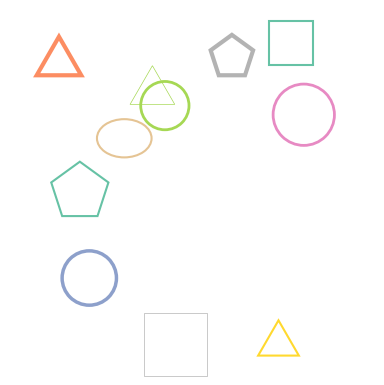[{"shape": "square", "thickness": 1.5, "radius": 0.29, "center": [0.755, 0.887]}, {"shape": "pentagon", "thickness": 1.5, "radius": 0.39, "center": [0.207, 0.502]}, {"shape": "triangle", "thickness": 3, "radius": 0.33, "center": [0.153, 0.838]}, {"shape": "circle", "thickness": 2.5, "radius": 0.35, "center": [0.232, 0.278]}, {"shape": "circle", "thickness": 2, "radius": 0.4, "center": [0.789, 0.702]}, {"shape": "triangle", "thickness": 0.5, "radius": 0.34, "center": [0.396, 0.762]}, {"shape": "circle", "thickness": 2, "radius": 0.31, "center": [0.428, 0.726]}, {"shape": "triangle", "thickness": 1.5, "radius": 0.31, "center": [0.723, 0.107]}, {"shape": "oval", "thickness": 1.5, "radius": 0.35, "center": [0.323, 0.641]}, {"shape": "pentagon", "thickness": 3, "radius": 0.29, "center": [0.602, 0.851]}, {"shape": "square", "thickness": 0.5, "radius": 0.41, "center": [0.457, 0.106]}]